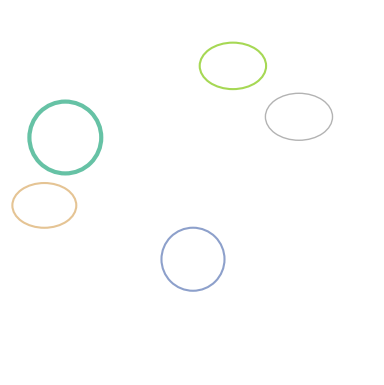[{"shape": "circle", "thickness": 3, "radius": 0.47, "center": [0.17, 0.643]}, {"shape": "circle", "thickness": 1.5, "radius": 0.41, "center": [0.501, 0.327]}, {"shape": "oval", "thickness": 1.5, "radius": 0.43, "center": [0.605, 0.829]}, {"shape": "oval", "thickness": 1.5, "radius": 0.42, "center": [0.115, 0.466]}, {"shape": "oval", "thickness": 1, "radius": 0.44, "center": [0.777, 0.697]}]